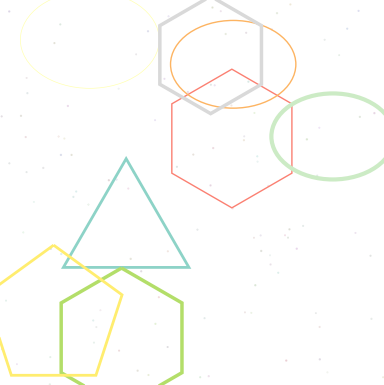[{"shape": "triangle", "thickness": 2, "radius": 0.94, "center": [0.328, 0.4]}, {"shape": "oval", "thickness": 0.5, "radius": 0.9, "center": [0.233, 0.897]}, {"shape": "hexagon", "thickness": 1, "radius": 0.9, "center": [0.602, 0.64]}, {"shape": "oval", "thickness": 1, "radius": 0.81, "center": [0.606, 0.833]}, {"shape": "hexagon", "thickness": 2.5, "radius": 0.91, "center": [0.316, 0.123]}, {"shape": "hexagon", "thickness": 2.5, "radius": 0.76, "center": [0.547, 0.857]}, {"shape": "oval", "thickness": 3, "radius": 0.8, "center": [0.865, 0.646]}, {"shape": "pentagon", "thickness": 2, "radius": 0.93, "center": [0.139, 0.176]}]